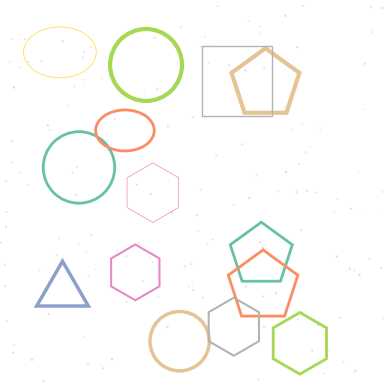[{"shape": "pentagon", "thickness": 2, "radius": 0.42, "center": [0.679, 0.338]}, {"shape": "circle", "thickness": 2, "radius": 0.46, "center": [0.205, 0.565]}, {"shape": "pentagon", "thickness": 2, "radius": 0.48, "center": [0.683, 0.256]}, {"shape": "oval", "thickness": 2, "radius": 0.38, "center": [0.325, 0.661]}, {"shape": "triangle", "thickness": 2.5, "radius": 0.39, "center": [0.162, 0.244]}, {"shape": "hexagon", "thickness": 1.5, "radius": 0.36, "center": [0.351, 0.293]}, {"shape": "hexagon", "thickness": 0.5, "radius": 0.39, "center": [0.397, 0.5]}, {"shape": "hexagon", "thickness": 2, "radius": 0.4, "center": [0.779, 0.108]}, {"shape": "circle", "thickness": 3, "radius": 0.47, "center": [0.379, 0.831]}, {"shape": "oval", "thickness": 0.5, "radius": 0.47, "center": [0.156, 0.864]}, {"shape": "circle", "thickness": 2.5, "radius": 0.39, "center": [0.467, 0.114]}, {"shape": "pentagon", "thickness": 3, "radius": 0.46, "center": [0.69, 0.782]}, {"shape": "hexagon", "thickness": 1.5, "radius": 0.38, "center": [0.607, 0.151]}, {"shape": "square", "thickness": 1, "radius": 0.45, "center": [0.615, 0.789]}]